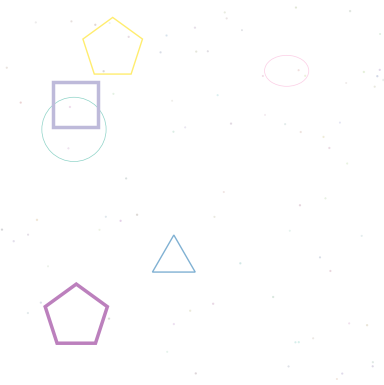[{"shape": "circle", "thickness": 0.5, "radius": 0.42, "center": [0.192, 0.664]}, {"shape": "square", "thickness": 2.5, "radius": 0.3, "center": [0.196, 0.729]}, {"shape": "triangle", "thickness": 1, "radius": 0.32, "center": [0.452, 0.325]}, {"shape": "oval", "thickness": 0.5, "radius": 0.29, "center": [0.745, 0.816]}, {"shape": "pentagon", "thickness": 2.5, "radius": 0.42, "center": [0.198, 0.177]}, {"shape": "pentagon", "thickness": 1, "radius": 0.41, "center": [0.293, 0.873]}]